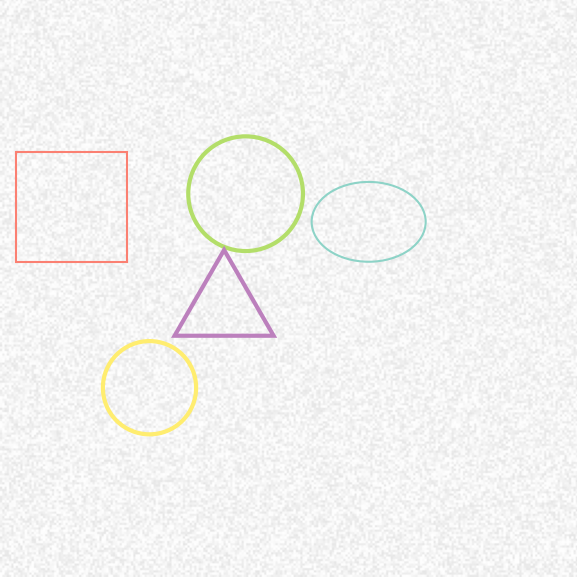[{"shape": "oval", "thickness": 1, "radius": 0.49, "center": [0.638, 0.615]}, {"shape": "square", "thickness": 1, "radius": 0.48, "center": [0.124, 0.641]}, {"shape": "circle", "thickness": 2, "radius": 0.5, "center": [0.425, 0.664]}, {"shape": "triangle", "thickness": 2, "radius": 0.49, "center": [0.388, 0.467]}, {"shape": "circle", "thickness": 2, "radius": 0.4, "center": [0.259, 0.328]}]